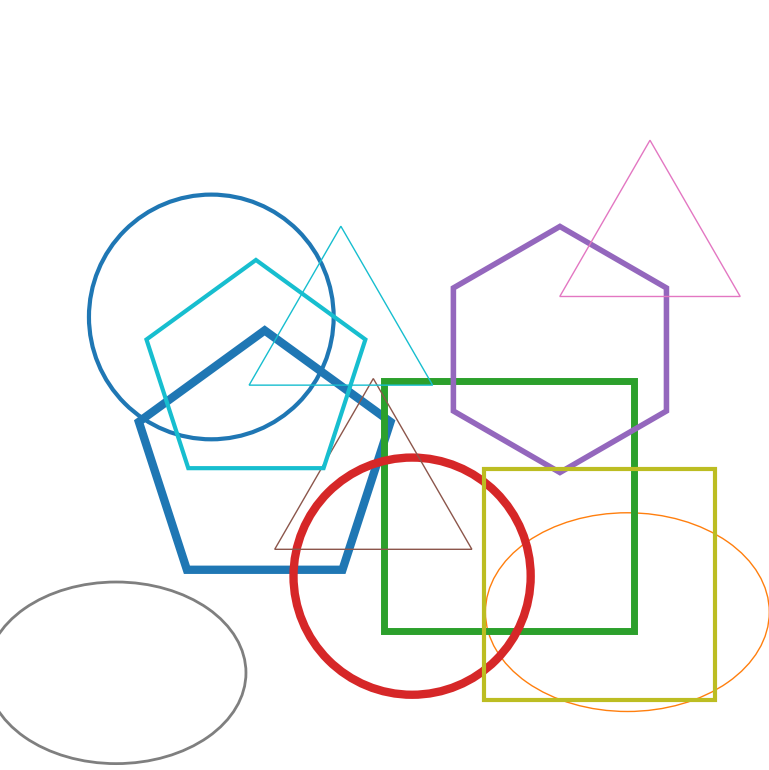[{"shape": "pentagon", "thickness": 3, "radius": 0.86, "center": [0.344, 0.399]}, {"shape": "circle", "thickness": 1.5, "radius": 0.79, "center": [0.274, 0.588]}, {"shape": "oval", "thickness": 0.5, "radius": 0.92, "center": [0.815, 0.205]}, {"shape": "square", "thickness": 2.5, "radius": 0.81, "center": [0.661, 0.342]}, {"shape": "circle", "thickness": 3, "radius": 0.77, "center": [0.535, 0.252]}, {"shape": "hexagon", "thickness": 2, "radius": 0.8, "center": [0.727, 0.546]}, {"shape": "triangle", "thickness": 0.5, "radius": 0.74, "center": [0.485, 0.361]}, {"shape": "triangle", "thickness": 0.5, "radius": 0.68, "center": [0.844, 0.683]}, {"shape": "oval", "thickness": 1, "radius": 0.84, "center": [0.151, 0.126]}, {"shape": "square", "thickness": 1.5, "radius": 0.75, "center": [0.779, 0.241]}, {"shape": "triangle", "thickness": 0.5, "radius": 0.69, "center": [0.443, 0.569]}, {"shape": "pentagon", "thickness": 1.5, "radius": 0.75, "center": [0.332, 0.513]}]